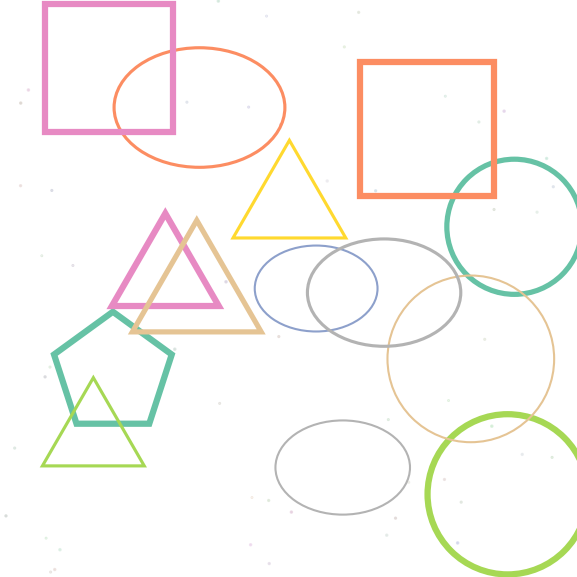[{"shape": "pentagon", "thickness": 3, "radius": 0.54, "center": [0.195, 0.352]}, {"shape": "circle", "thickness": 2.5, "radius": 0.59, "center": [0.891, 0.606]}, {"shape": "square", "thickness": 3, "radius": 0.58, "center": [0.739, 0.776]}, {"shape": "oval", "thickness": 1.5, "radius": 0.74, "center": [0.345, 0.813]}, {"shape": "oval", "thickness": 1, "radius": 0.53, "center": [0.547, 0.5]}, {"shape": "triangle", "thickness": 3, "radius": 0.53, "center": [0.286, 0.523]}, {"shape": "square", "thickness": 3, "radius": 0.56, "center": [0.189, 0.881]}, {"shape": "circle", "thickness": 3, "radius": 0.69, "center": [0.879, 0.143]}, {"shape": "triangle", "thickness": 1.5, "radius": 0.51, "center": [0.162, 0.243]}, {"shape": "triangle", "thickness": 1.5, "radius": 0.56, "center": [0.501, 0.643]}, {"shape": "triangle", "thickness": 2.5, "radius": 0.64, "center": [0.341, 0.489]}, {"shape": "circle", "thickness": 1, "radius": 0.72, "center": [0.815, 0.378]}, {"shape": "oval", "thickness": 1, "radius": 0.58, "center": [0.593, 0.19]}, {"shape": "oval", "thickness": 1.5, "radius": 0.66, "center": [0.665, 0.492]}]